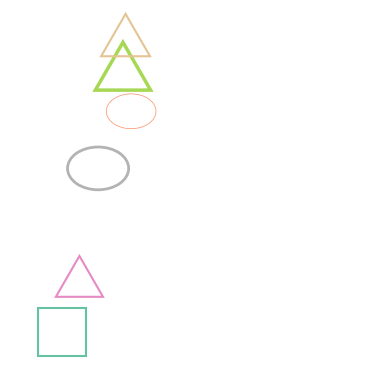[{"shape": "square", "thickness": 1.5, "radius": 0.31, "center": [0.161, 0.138]}, {"shape": "oval", "thickness": 0.5, "radius": 0.32, "center": [0.341, 0.711]}, {"shape": "triangle", "thickness": 1.5, "radius": 0.35, "center": [0.206, 0.264]}, {"shape": "triangle", "thickness": 2.5, "radius": 0.41, "center": [0.319, 0.807]}, {"shape": "triangle", "thickness": 1.5, "radius": 0.37, "center": [0.326, 0.891]}, {"shape": "oval", "thickness": 2, "radius": 0.4, "center": [0.255, 0.563]}]